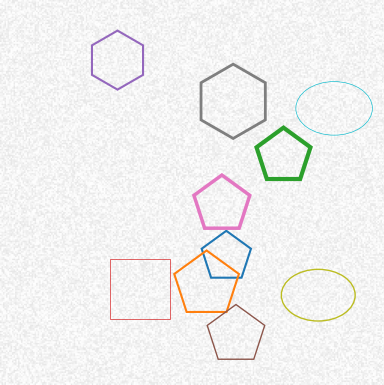[{"shape": "pentagon", "thickness": 1.5, "radius": 0.34, "center": [0.588, 0.333]}, {"shape": "pentagon", "thickness": 1.5, "radius": 0.44, "center": [0.537, 0.261]}, {"shape": "pentagon", "thickness": 3, "radius": 0.37, "center": [0.736, 0.595]}, {"shape": "square", "thickness": 0.5, "radius": 0.39, "center": [0.364, 0.249]}, {"shape": "hexagon", "thickness": 1.5, "radius": 0.38, "center": [0.305, 0.844]}, {"shape": "pentagon", "thickness": 1, "radius": 0.39, "center": [0.613, 0.13]}, {"shape": "pentagon", "thickness": 2.5, "radius": 0.38, "center": [0.576, 0.469]}, {"shape": "hexagon", "thickness": 2, "radius": 0.48, "center": [0.606, 0.737]}, {"shape": "oval", "thickness": 1, "radius": 0.48, "center": [0.827, 0.233]}, {"shape": "oval", "thickness": 0.5, "radius": 0.5, "center": [0.868, 0.718]}]